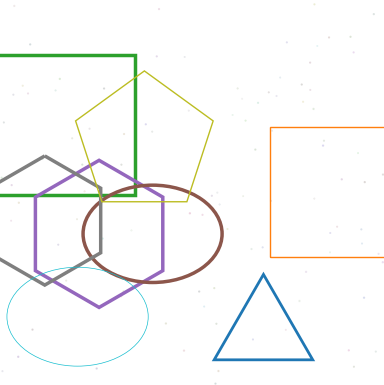[{"shape": "triangle", "thickness": 2, "radius": 0.74, "center": [0.684, 0.139]}, {"shape": "square", "thickness": 1, "radius": 0.85, "center": [0.87, 0.501]}, {"shape": "square", "thickness": 2.5, "radius": 0.91, "center": [0.17, 0.676]}, {"shape": "hexagon", "thickness": 2.5, "radius": 0.96, "center": [0.257, 0.393]}, {"shape": "oval", "thickness": 2.5, "radius": 0.9, "center": [0.396, 0.393]}, {"shape": "hexagon", "thickness": 2.5, "radius": 0.84, "center": [0.116, 0.427]}, {"shape": "pentagon", "thickness": 1, "radius": 0.94, "center": [0.375, 0.628]}, {"shape": "oval", "thickness": 0.5, "radius": 0.92, "center": [0.201, 0.177]}]